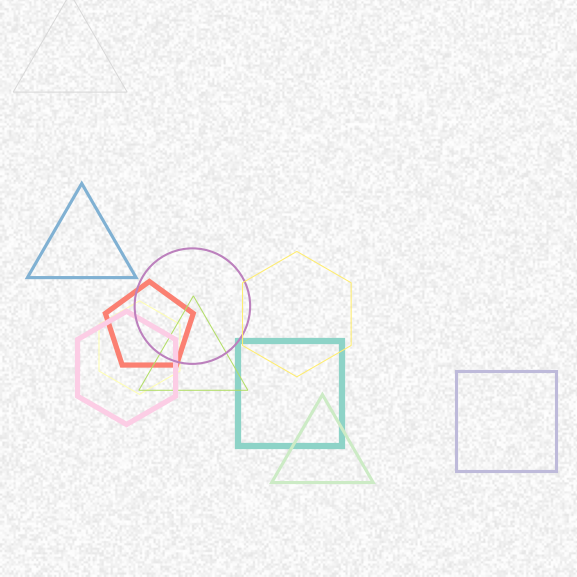[{"shape": "square", "thickness": 3, "radius": 0.45, "center": [0.502, 0.318]}, {"shape": "hexagon", "thickness": 0.5, "radius": 0.4, "center": [0.242, 0.397]}, {"shape": "square", "thickness": 1.5, "radius": 0.43, "center": [0.876, 0.27]}, {"shape": "pentagon", "thickness": 2.5, "radius": 0.4, "center": [0.259, 0.432]}, {"shape": "triangle", "thickness": 1.5, "radius": 0.54, "center": [0.142, 0.573]}, {"shape": "triangle", "thickness": 0.5, "radius": 0.55, "center": [0.335, 0.378]}, {"shape": "hexagon", "thickness": 2.5, "radius": 0.49, "center": [0.219, 0.362]}, {"shape": "triangle", "thickness": 0.5, "radius": 0.57, "center": [0.122, 0.897]}, {"shape": "circle", "thickness": 1, "radius": 0.5, "center": [0.333, 0.469]}, {"shape": "triangle", "thickness": 1.5, "radius": 0.51, "center": [0.558, 0.214]}, {"shape": "hexagon", "thickness": 0.5, "radius": 0.54, "center": [0.514, 0.455]}]